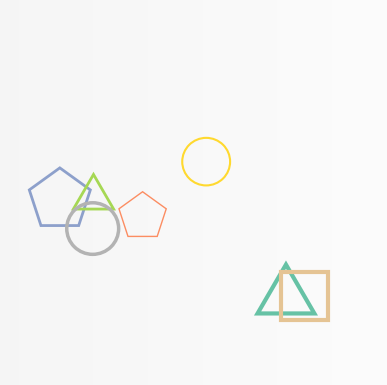[{"shape": "triangle", "thickness": 3, "radius": 0.42, "center": [0.738, 0.228]}, {"shape": "pentagon", "thickness": 1, "radius": 0.32, "center": [0.368, 0.438]}, {"shape": "pentagon", "thickness": 2, "radius": 0.41, "center": [0.154, 0.481]}, {"shape": "triangle", "thickness": 2, "radius": 0.3, "center": [0.241, 0.487]}, {"shape": "circle", "thickness": 1.5, "radius": 0.31, "center": [0.532, 0.58]}, {"shape": "square", "thickness": 3, "radius": 0.31, "center": [0.786, 0.231]}, {"shape": "circle", "thickness": 2.5, "radius": 0.33, "center": [0.239, 0.406]}]